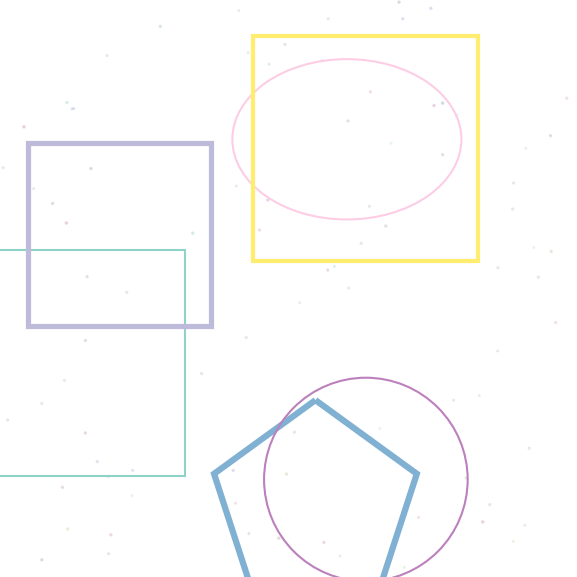[{"shape": "square", "thickness": 1, "radius": 0.98, "center": [0.125, 0.371]}, {"shape": "square", "thickness": 2.5, "radius": 0.79, "center": [0.207, 0.593]}, {"shape": "pentagon", "thickness": 3, "radius": 0.92, "center": [0.546, 0.122]}, {"shape": "oval", "thickness": 1, "radius": 0.99, "center": [0.601, 0.758]}, {"shape": "circle", "thickness": 1, "radius": 0.88, "center": [0.634, 0.169]}, {"shape": "square", "thickness": 2, "radius": 0.98, "center": [0.633, 0.742]}]